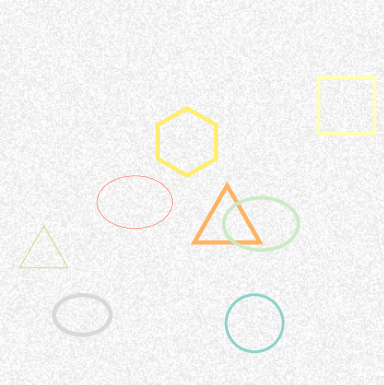[{"shape": "circle", "thickness": 2, "radius": 0.37, "center": [0.661, 0.16]}, {"shape": "square", "thickness": 2.5, "radius": 0.36, "center": [0.899, 0.727]}, {"shape": "oval", "thickness": 0.5, "radius": 0.49, "center": [0.35, 0.475]}, {"shape": "triangle", "thickness": 3, "radius": 0.49, "center": [0.59, 0.42]}, {"shape": "triangle", "thickness": 0.5, "radius": 0.36, "center": [0.114, 0.341]}, {"shape": "oval", "thickness": 3, "radius": 0.37, "center": [0.214, 0.182]}, {"shape": "oval", "thickness": 2.5, "radius": 0.49, "center": [0.678, 0.418]}, {"shape": "hexagon", "thickness": 3, "radius": 0.44, "center": [0.485, 0.631]}]